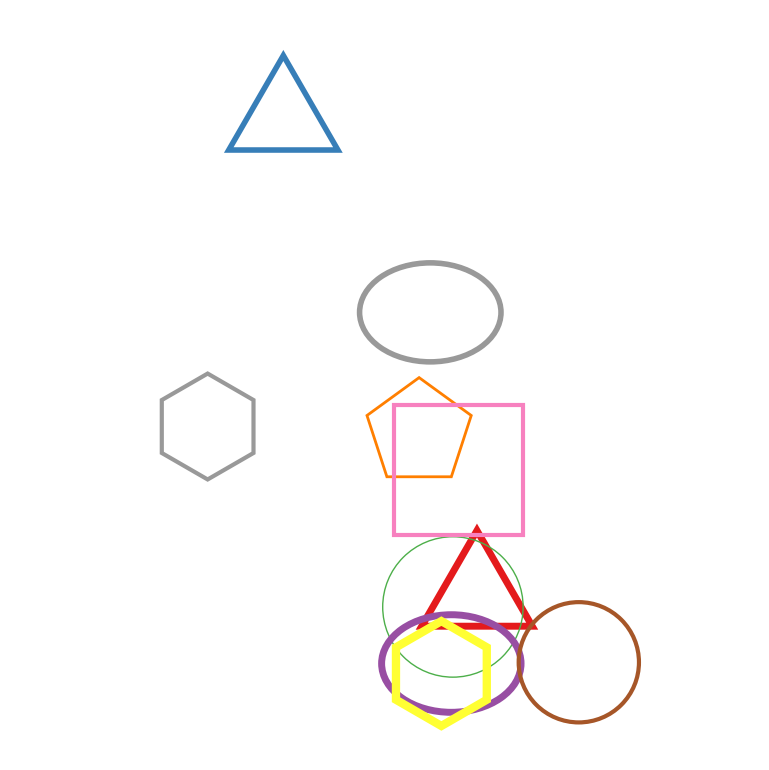[{"shape": "triangle", "thickness": 2.5, "radius": 0.41, "center": [0.619, 0.228]}, {"shape": "triangle", "thickness": 2, "radius": 0.41, "center": [0.368, 0.846]}, {"shape": "circle", "thickness": 0.5, "radius": 0.46, "center": [0.588, 0.212]}, {"shape": "oval", "thickness": 2.5, "radius": 0.45, "center": [0.586, 0.138]}, {"shape": "pentagon", "thickness": 1, "radius": 0.36, "center": [0.544, 0.438]}, {"shape": "hexagon", "thickness": 3, "radius": 0.34, "center": [0.573, 0.125]}, {"shape": "circle", "thickness": 1.5, "radius": 0.39, "center": [0.752, 0.14]}, {"shape": "square", "thickness": 1.5, "radius": 0.42, "center": [0.595, 0.39]}, {"shape": "hexagon", "thickness": 1.5, "radius": 0.34, "center": [0.27, 0.446]}, {"shape": "oval", "thickness": 2, "radius": 0.46, "center": [0.559, 0.594]}]